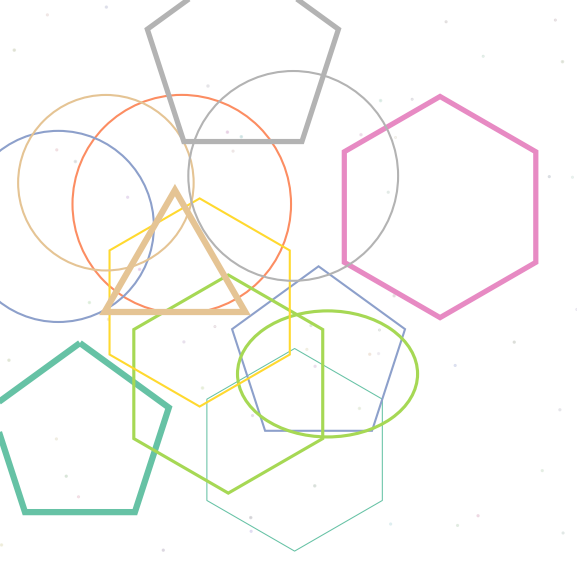[{"shape": "hexagon", "thickness": 0.5, "radius": 0.88, "center": [0.51, 0.22]}, {"shape": "pentagon", "thickness": 3, "radius": 0.81, "center": [0.138, 0.243]}, {"shape": "circle", "thickness": 1, "radius": 0.95, "center": [0.315, 0.646]}, {"shape": "circle", "thickness": 1, "radius": 0.83, "center": [0.101, 0.607]}, {"shape": "pentagon", "thickness": 1, "radius": 0.79, "center": [0.552, 0.381]}, {"shape": "hexagon", "thickness": 2.5, "radius": 0.96, "center": [0.762, 0.641]}, {"shape": "oval", "thickness": 1.5, "radius": 0.78, "center": [0.567, 0.352]}, {"shape": "hexagon", "thickness": 1.5, "radius": 0.94, "center": [0.395, 0.334]}, {"shape": "hexagon", "thickness": 1, "radius": 0.9, "center": [0.346, 0.475]}, {"shape": "circle", "thickness": 1, "radius": 0.76, "center": [0.183, 0.683]}, {"shape": "triangle", "thickness": 3, "radius": 0.7, "center": [0.303, 0.529]}, {"shape": "circle", "thickness": 1, "radius": 0.91, "center": [0.508, 0.695]}, {"shape": "pentagon", "thickness": 2.5, "radius": 0.87, "center": [0.421, 0.895]}]